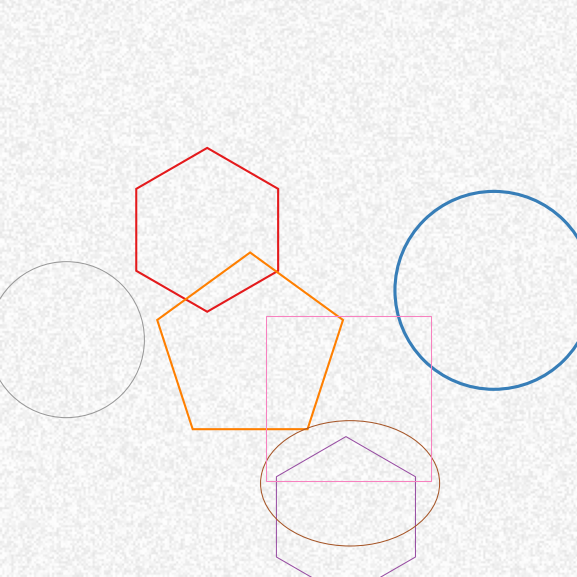[{"shape": "hexagon", "thickness": 1, "radius": 0.71, "center": [0.359, 0.601]}, {"shape": "circle", "thickness": 1.5, "radius": 0.86, "center": [0.855, 0.496]}, {"shape": "hexagon", "thickness": 0.5, "radius": 0.7, "center": [0.599, 0.104]}, {"shape": "pentagon", "thickness": 1, "radius": 0.85, "center": [0.433, 0.393]}, {"shape": "oval", "thickness": 0.5, "radius": 0.78, "center": [0.606, 0.162]}, {"shape": "square", "thickness": 0.5, "radius": 0.72, "center": [0.604, 0.309]}, {"shape": "circle", "thickness": 0.5, "radius": 0.68, "center": [0.115, 0.411]}]